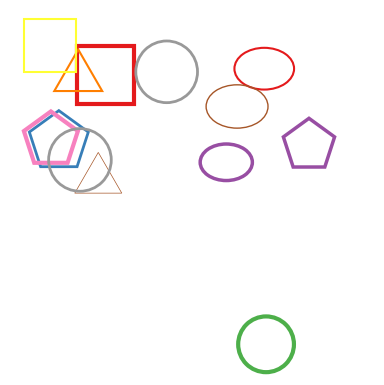[{"shape": "square", "thickness": 3, "radius": 0.37, "center": [0.275, 0.805]}, {"shape": "oval", "thickness": 1.5, "radius": 0.39, "center": [0.686, 0.822]}, {"shape": "pentagon", "thickness": 2, "radius": 0.4, "center": [0.153, 0.632]}, {"shape": "circle", "thickness": 3, "radius": 0.36, "center": [0.691, 0.106]}, {"shape": "oval", "thickness": 2.5, "radius": 0.34, "center": [0.588, 0.579]}, {"shape": "pentagon", "thickness": 2.5, "radius": 0.35, "center": [0.803, 0.623]}, {"shape": "triangle", "thickness": 1.5, "radius": 0.36, "center": [0.203, 0.799]}, {"shape": "square", "thickness": 1.5, "radius": 0.34, "center": [0.13, 0.882]}, {"shape": "oval", "thickness": 1, "radius": 0.4, "center": [0.616, 0.723]}, {"shape": "triangle", "thickness": 0.5, "radius": 0.35, "center": [0.255, 0.534]}, {"shape": "pentagon", "thickness": 3, "radius": 0.37, "center": [0.132, 0.637]}, {"shape": "circle", "thickness": 2, "radius": 0.41, "center": [0.208, 0.585]}, {"shape": "circle", "thickness": 2, "radius": 0.4, "center": [0.433, 0.813]}]